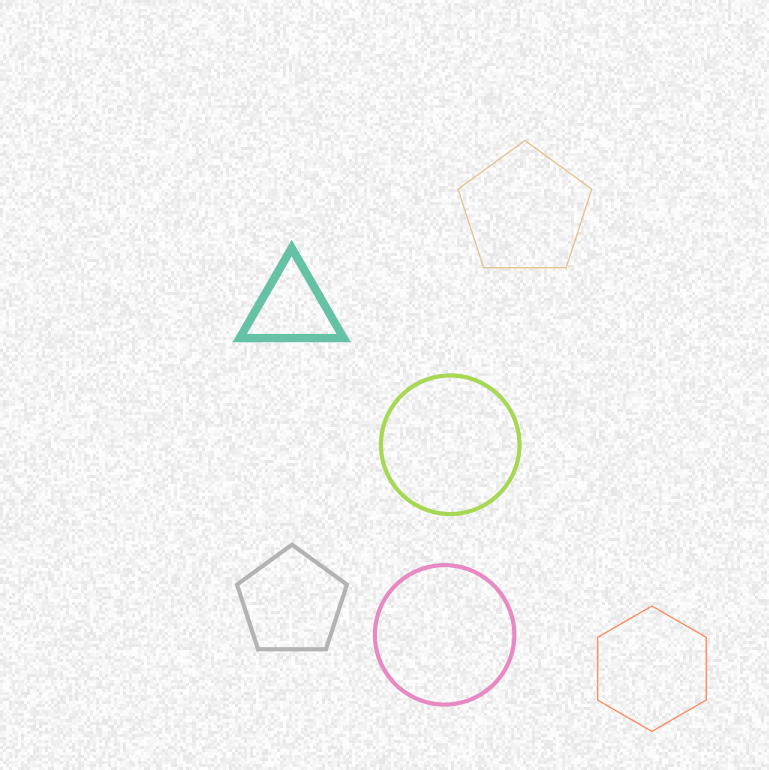[{"shape": "triangle", "thickness": 3, "radius": 0.39, "center": [0.379, 0.6]}, {"shape": "hexagon", "thickness": 0.5, "radius": 0.41, "center": [0.847, 0.132]}, {"shape": "circle", "thickness": 1.5, "radius": 0.45, "center": [0.577, 0.176]}, {"shape": "circle", "thickness": 1.5, "radius": 0.45, "center": [0.585, 0.422]}, {"shape": "pentagon", "thickness": 0.5, "radius": 0.46, "center": [0.682, 0.726]}, {"shape": "pentagon", "thickness": 1.5, "radius": 0.38, "center": [0.379, 0.218]}]